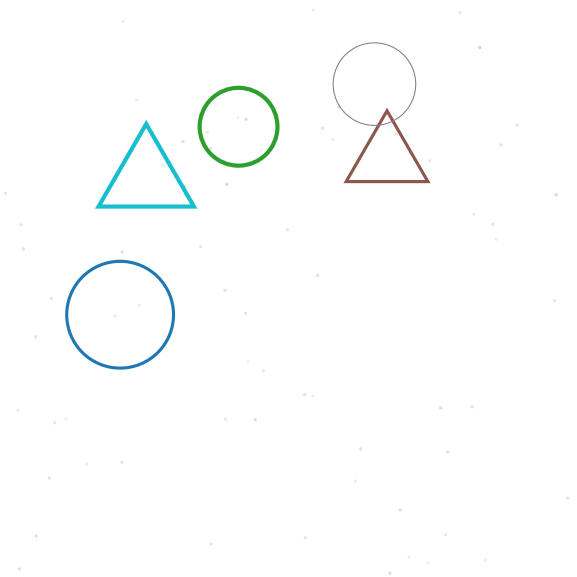[{"shape": "circle", "thickness": 1.5, "radius": 0.46, "center": [0.208, 0.454]}, {"shape": "circle", "thickness": 2, "radius": 0.34, "center": [0.413, 0.78]}, {"shape": "triangle", "thickness": 1.5, "radius": 0.41, "center": [0.67, 0.726]}, {"shape": "circle", "thickness": 0.5, "radius": 0.36, "center": [0.648, 0.853]}, {"shape": "triangle", "thickness": 2, "radius": 0.48, "center": [0.253, 0.689]}]